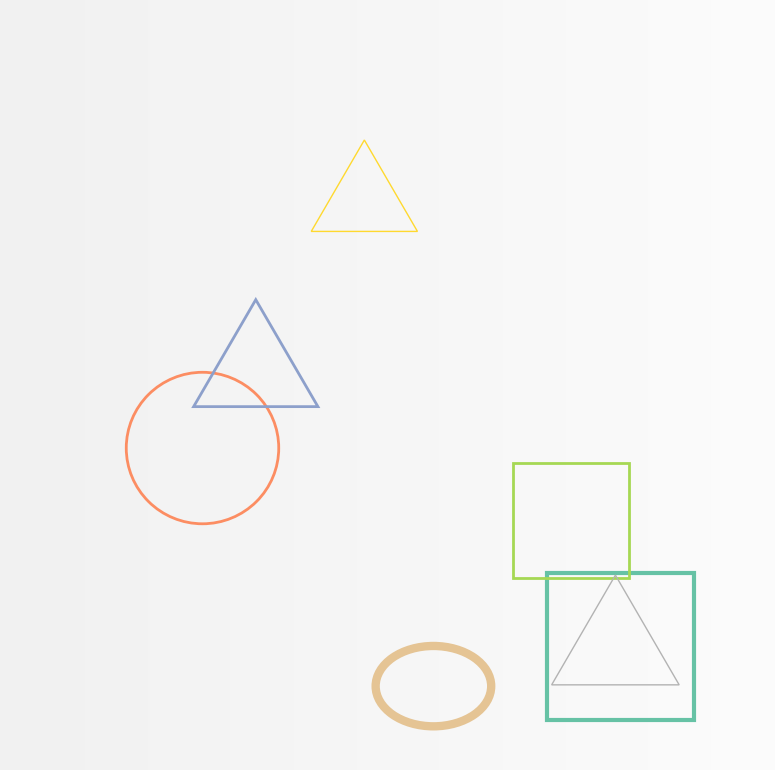[{"shape": "square", "thickness": 1.5, "radius": 0.48, "center": [0.8, 0.161]}, {"shape": "circle", "thickness": 1, "radius": 0.49, "center": [0.261, 0.418]}, {"shape": "triangle", "thickness": 1, "radius": 0.46, "center": [0.33, 0.518]}, {"shape": "square", "thickness": 1, "radius": 0.37, "center": [0.736, 0.324]}, {"shape": "triangle", "thickness": 0.5, "radius": 0.4, "center": [0.47, 0.739]}, {"shape": "oval", "thickness": 3, "radius": 0.37, "center": [0.559, 0.109]}, {"shape": "triangle", "thickness": 0.5, "radius": 0.48, "center": [0.794, 0.158]}]